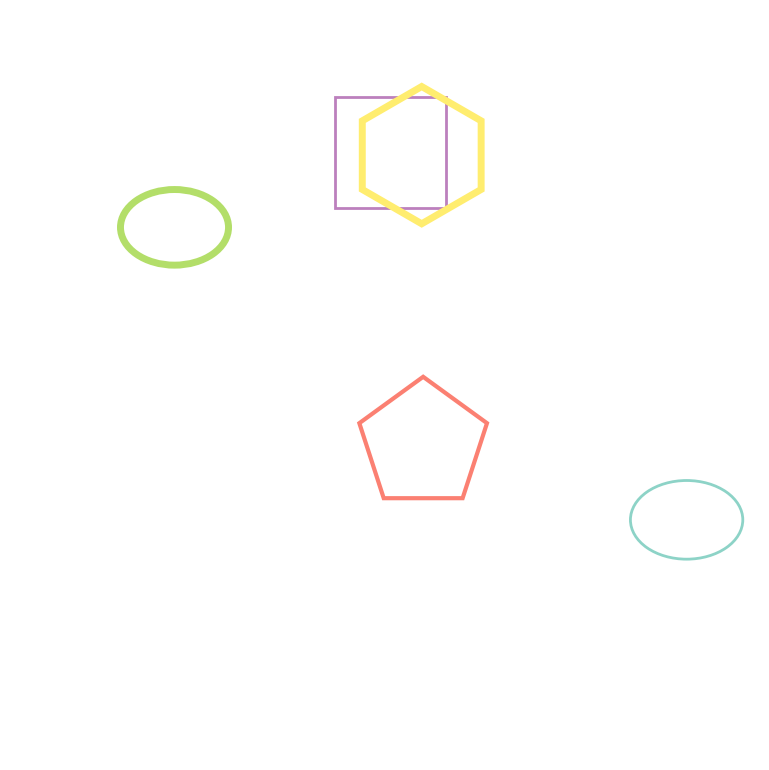[{"shape": "oval", "thickness": 1, "radius": 0.36, "center": [0.892, 0.325]}, {"shape": "pentagon", "thickness": 1.5, "radius": 0.44, "center": [0.55, 0.423]}, {"shape": "oval", "thickness": 2.5, "radius": 0.35, "center": [0.227, 0.705]}, {"shape": "square", "thickness": 1, "radius": 0.36, "center": [0.508, 0.802]}, {"shape": "hexagon", "thickness": 2.5, "radius": 0.45, "center": [0.548, 0.799]}]